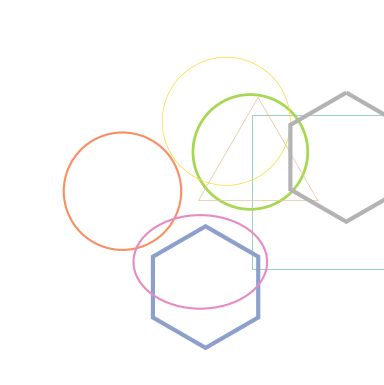[{"shape": "square", "thickness": 0.5, "radius": 1.0, "center": [0.854, 0.502]}, {"shape": "circle", "thickness": 1.5, "radius": 0.76, "center": [0.318, 0.503]}, {"shape": "hexagon", "thickness": 3, "radius": 0.79, "center": [0.534, 0.254]}, {"shape": "oval", "thickness": 1.5, "radius": 0.87, "center": [0.52, 0.32]}, {"shape": "circle", "thickness": 2, "radius": 0.75, "center": [0.65, 0.605]}, {"shape": "circle", "thickness": 0.5, "radius": 0.83, "center": [0.588, 0.685]}, {"shape": "triangle", "thickness": 0.5, "radius": 0.89, "center": [0.67, 0.568]}, {"shape": "hexagon", "thickness": 3, "radius": 0.84, "center": [0.899, 0.592]}]